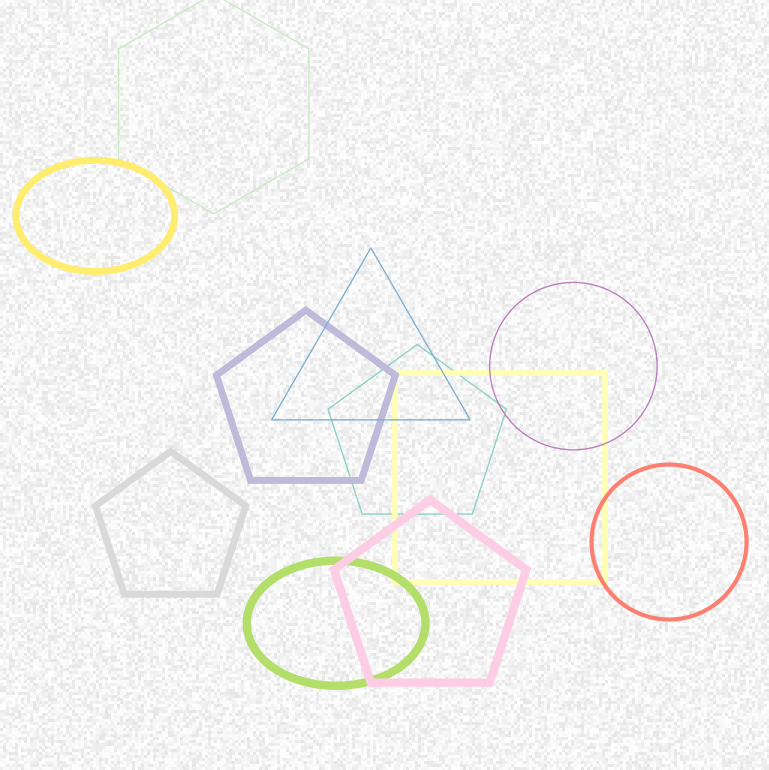[{"shape": "pentagon", "thickness": 0.5, "radius": 0.61, "center": [0.542, 0.431]}, {"shape": "square", "thickness": 2, "radius": 0.68, "center": [0.649, 0.38]}, {"shape": "pentagon", "thickness": 2.5, "radius": 0.61, "center": [0.397, 0.475]}, {"shape": "circle", "thickness": 1.5, "radius": 0.5, "center": [0.869, 0.296]}, {"shape": "triangle", "thickness": 0.5, "radius": 0.74, "center": [0.482, 0.529]}, {"shape": "oval", "thickness": 3, "radius": 0.58, "center": [0.437, 0.191]}, {"shape": "pentagon", "thickness": 3, "radius": 0.66, "center": [0.559, 0.22]}, {"shape": "pentagon", "thickness": 2.5, "radius": 0.51, "center": [0.222, 0.311]}, {"shape": "circle", "thickness": 0.5, "radius": 0.54, "center": [0.745, 0.524]}, {"shape": "hexagon", "thickness": 0.5, "radius": 0.71, "center": [0.278, 0.865]}, {"shape": "oval", "thickness": 2.5, "radius": 0.52, "center": [0.124, 0.72]}]